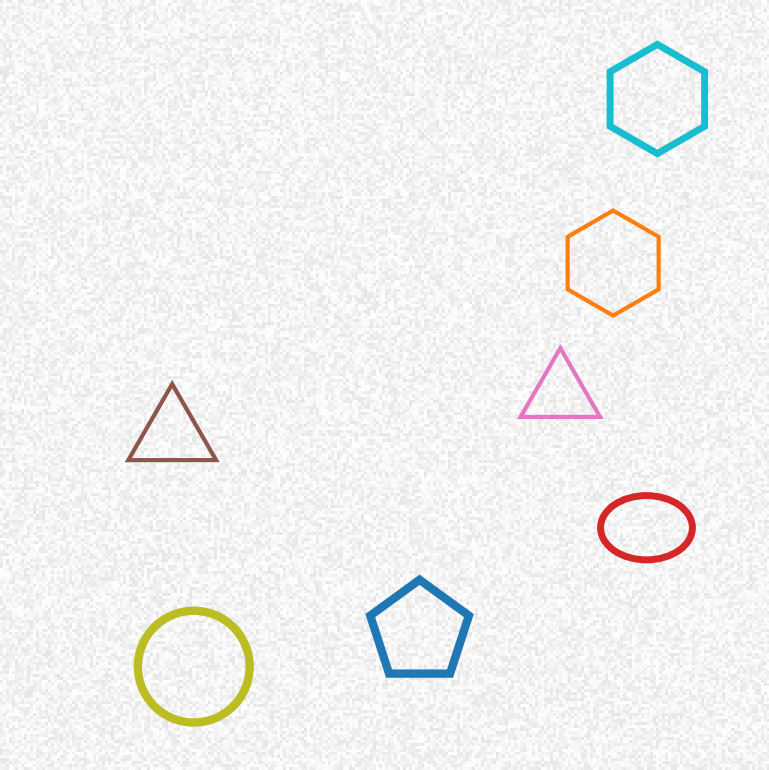[{"shape": "pentagon", "thickness": 3, "radius": 0.34, "center": [0.545, 0.18]}, {"shape": "hexagon", "thickness": 1.5, "radius": 0.34, "center": [0.796, 0.658]}, {"shape": "oval", "thickness": 2.5, "radius": 0.3, "center": [0.84, 0.315]}, {"shape": "triangle", "thickness": 1.5, "radius": 0.33, "center": [0.224, 0.435]}, {"shape": "triangle", "thickness": 1.5, "radius": 0.3, "center": [0.728, 0.488]}, {"shape": "circle", "thickness": 3, "radius": 0.36, "center": [0.252, 0.134]}, {"shape": "hexagon", "thickness": 2.5, "radius": 0.35, "center": [0.854, 0.871]}]